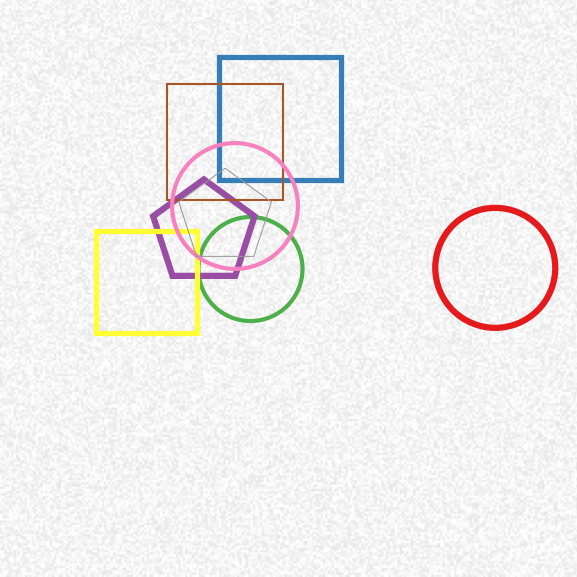[{"shape": "circle", "thickness": 3, "radius": 0.52, "center": [0.858, 0.535]}, {"shape": "square", "thickness": 2.5, "radius": 0.53, "center": [0.485, 0.794]}, {"shape": "circle", "thickness": 2, "radius": 0.45, "center": [0.434, 0.533]}, {"shape": "pentagon", "thickness": 3, "radius": 0.46, "center": [0.353, 0.596]}, {"shape": "square", "thickness": 2.5, "radius": 0.44, "center": [0.254, 0.511]}, {"shape": "square", "thickness": 1, "radius": 0.5, "center": [0.389, 0.753]}, {"shape": "circle", "thickness": 2, "radius": 0.54, "center": [0.407, 0.642]}, {"shape": "pentagon", "thickness": 0.5, "radius": 0.42, "center": [0.39, 0.623]}]